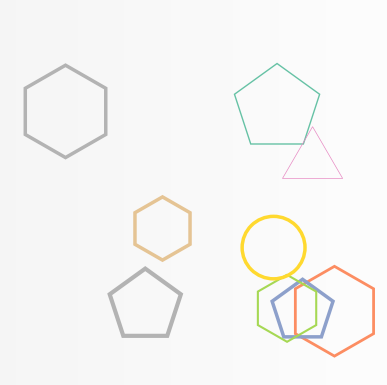[{"shape": "pentagon", "thickness": 1, "radius": 0.58, "center": [0.715, 0.719]}, {"shape": "hexagon", "thickness": 2, "radius": 0.58, "center": [0.863, 0.192]}, {"shape": "pentagon", "thickness": 2.5, "radius": 0.41, "center": [0.781, 0.192]}, {"shape": "triangle", "thickness": 0.5, "radius": 0.45, "center": [0.807, 0.581]}, {"shape": "hexagon", "thickness": 1.5, "radius": 0.43, "center": [0.741, 0.199]}, {"shape": "circle", "thickness": 2.5, "radius": 0.41, "center": [0.706, 0.357]}, {"shape": "hexagon", "thickness": 2.5, "radius": 0.41, "center": [0.419, 0.406]}, {"shape": "hexagon", "thickness": 2.5, "radius": 0.6, "center": [0.169, 0.711]}, {"shape": "pentagon", "thickness": 3, "radius": 0.48, "center": [0.375, 0.206]}]